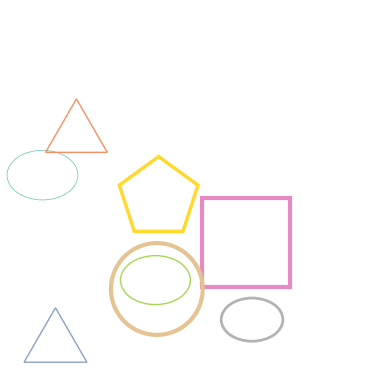[{"shape": "oval", "thickness": 0.5, "radius": 0.46, "center": [0.11, 0.545]}, {"shape": "triangle", "thickness": 1, "radius": 0.46, "center": [0.199, 0.651]}, {"shape": "triangle", "thickness": 1, "radius": 0.47, "center": [0.144, 0.106]}, {"shape": "square", "thickness": 3, "radius": 0.57, "center": [0.639, 0.37]}, {"shape": "oval", "thickness": 1, "radius": 0.45, "center": [0.404, 0.272]}, {"shape": "pentagon", "thickness": 2.5, "radius": 0.54, "center": [0.412, 0.486]}, {"shape": "circle", "thickness": 3, "radius": 0.6, "center": [0.407, 0.249]}, {"shape": "oval", "thickness": 2, "radius": 0.4, "center": [0.655, 0.17]}]